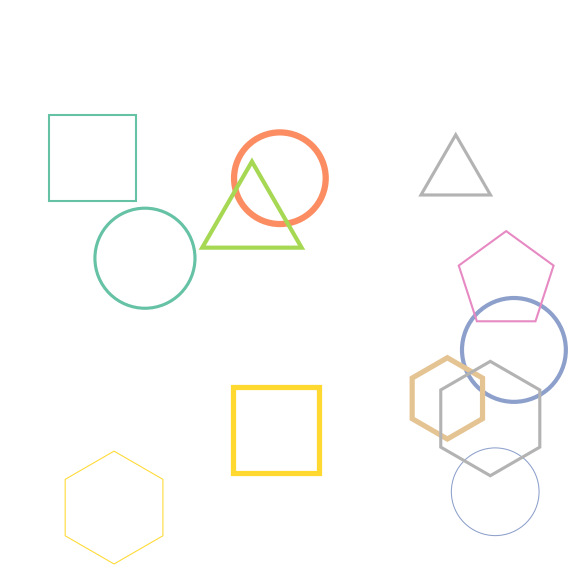[{"shape": "circle", "thickness": 1.5, "radius": 0.43, "center": [0.251, 0.552]}, {"shape": "square", "thickness": 1, "radius": 0.37, "center": [0.16, 0.725]}, {"shape": "circle", "thickness": 3, "radius": 0.4, "center": [0.485, 0.691]}, {"shape": "circle", "thickness": 2, "radius": 0.45, "center": [0.89, 0.393]}, {"shape": "circle", "thickness": 0.5, "radius": 0.38, "center": [0.858, 0.148]}, {"shape": "pentagon", "thickness": 1, "radius": 0.43, "center": [0.876, 0.513]}, {"shape": "triangle", "thickness": 2, "radius": 0.5, "center": [0.436, 0.62]}, {"shape": "hexagon", "thickness": 0.5, "radius": 0.49, "center": [0.197, 0.12]}, {"shape": "square", "thickness": 2.5, "radius": 0.37, "center": [0.478, 0.254]}, {"shape": "hexagon", "thickness": 2.5, "radius": 0.35, "center": [0.775, 0.309]}, {"shape": "triangle", "thickness": 1.5, "radius": 0.35, "center": [0.789, 0.696]}, {"shape": "hexagon", "thickness": 1.5, "radius": 0.5, "center": [0.849, 0.274]}]